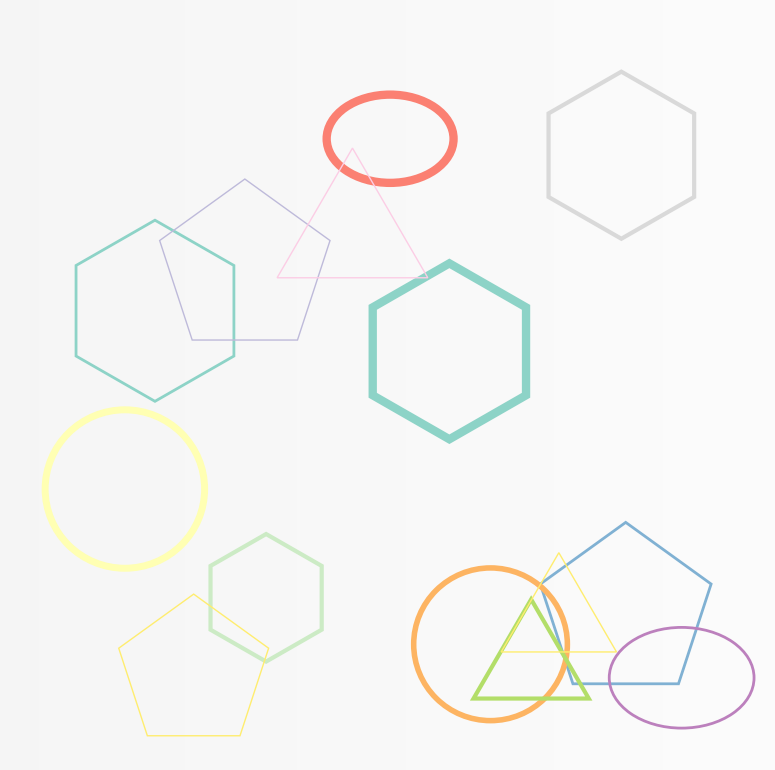[{"shape": "hexagon", "thickness": 3, "radius": 0.57, "center": [0.58, 0.544]}, {"shape": "hexagon", "thickness": 1, "radius": 0.59, "center": [0.2, 0.596]}, {"shape": "circle", "thickness": 2.5, "radius": 0.51, "center": [0.161, 0.365]}, {"shape": "pentagon", "thickness": 0.5, "radius": 0.58, "center": [0.316, 0.652]}, {"shape": "oval", "thickness": 3, "radius": 0.41, "center": [0.503, 0.82]}, {"shape": "pentagon", "thickness": 1, "radius": 0.58, "center": [0.807, 0.206]}, {"shape": "circle", "thickness": 2, "radius": 0.5, "center": [0.633, 0.163]}, {"shape": "triangle", "thickness": 1.5, "radius": 0.43, "center": [0.685, 0.136]}, {"shape": "triangle", "thickness": 0.5, "radius": 0.56, "center": [0.455, 0.695]}, {"shape": "hexagon", "thickness": 1.5, "radius": 0.54, "center": [0.802, 0.798]}, {"shape": "oval", "thickness": 1, "radius": 0.47, "center": [0.88, 0.12]}, {"shape": "hexagon", "thickness": 1.5, "radius": 0.41, "center": [0.343, 0.224]}, {"shape": "triangle", "thickness": 0.5, "radius": 0.43, "center": [0.721, 0.196]}, {"shape": "pentagon", "thickness": 0.5, "radius": 0.51, "center": [0.25, 0.127]}]